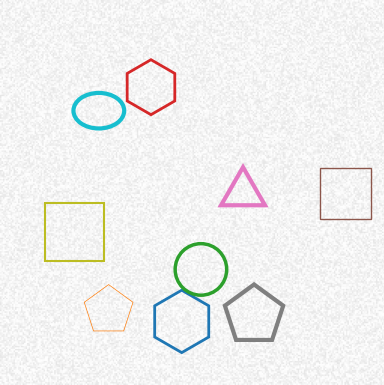[{"shape": "hexagon", "thickness": 2, "radius": 0.41, "center": [0.472, 0.165]}, {"shape": "pentagon", "thickness": 0.5, "radius": 0.33, "center": [0.282, 0.194]}, {"shape": "circle", "thickness": 2.5, "radius": 0.33, "center": [0.522, 0.3]}, {"shape": "hexagon", "thickness": 2, "radius": 0.36, "center": [0.392, 0.773]}, {"shape": "square", "thickness": 1, "radius": 0.33, "center": [0.898, 0.498]}, {"shape": "triangle", "thickness": 3, "radius": 0.33, "center": [0.631, 0.5]}, {"shape": "pentagon", "thickness": 3, "radius": 0.4, "center": [0.66, 0.181]}, {"shape": "square", "thickness": 1.5, "radius": 0.38, "center": [0.194, 0.398]}, {"shape": "oval", "thickness": 3, "radius": 0.33, "center": [0.257, 0.712]}]